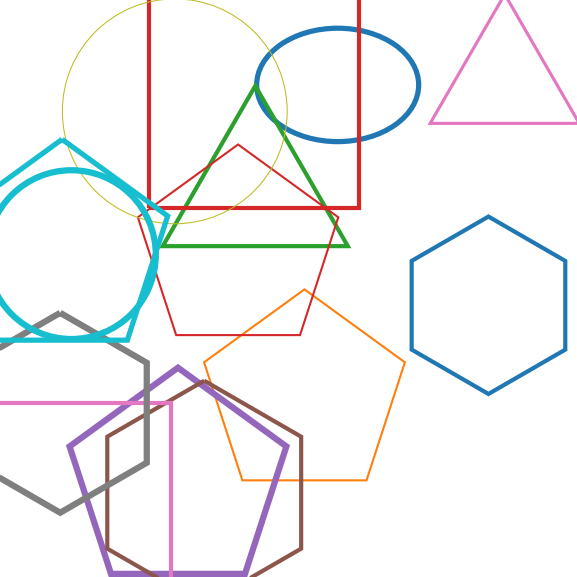[{"shape": "oval", "thickness": 2.5, "radius": 0.7, "center": [0.585, 0.852]}, {"shape": "hexagon", "thickness": 2, "radius": 0.77, "center": [0.846, 0.471]}, {"shape": "pentagon", "thickness": 1, "radius": 0.91, "center": [0.527, 0.315]}, {"shape": "triangle", "thickness": 2, "radius": 0.93, "center": [0.442, 0.665]}, {"shape": "square", "thickness": 2, "radius": 0.91, "center": [0.439, 0.82]}, {"shape": "pentagon", "thickness": 1, "radius": 0.91, "center": [0.412, 0.566]}, {"shape": "pentagon", "thickness": 3, "radius": 0.99, "center": [0.308, 0.165]}, {"shape": "hexagon", "thickness": 2, "radius": 0.97, "center": [0.354, 0.146]}, {"shape": "square", "thickness": 2, "radius": 0.89, "center": [0.12, 0.124]}, {"shape": "triangle", "thickness": 1.5, "radius": 0.75, "center": [0.874, 0.86]}, {"shape": "hexagon", "thickness": 3, "radius": 0.87, "center": [0.104, 0.284]}, {"shape": "circle", "thickness": 0.5, "radius": 0.97, "center": [0.303, 0.806]}, {"shape": "circle", "thickness": 3, "radius": 0.73, "center": [0.124, 0.558]}, {"shape": "pentagon", "thickness": 2.5, "radius": 0.96, "center": [0.107, 0.566]}]